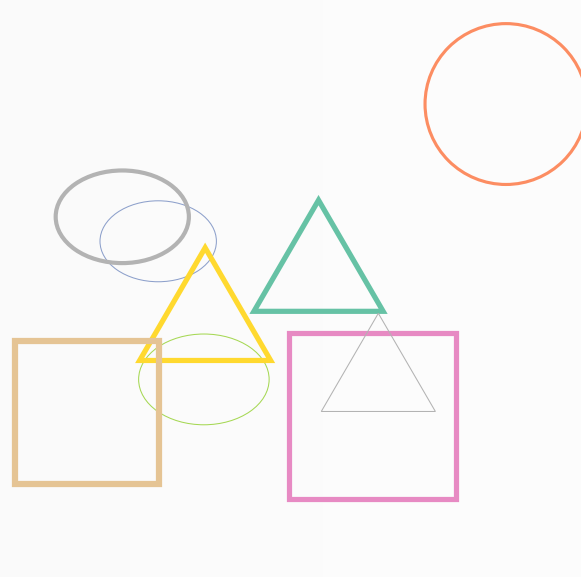[{"shape": "triangle", "thickness": 2.5, "radius": 0.64, "center": [0.548, 0.524]}, {"shape": "circle", "thickness": 1.5, "radius": 0.7, "center": [0.871, 0.819]}, {"shape": "oval", "thickness": 0.5, "radius": 0.5, "center": [0.272, 0.581]}, {"shape": "square", "thickness": 2.5, "radius": 0.72, "center": [0.641, 0.278]}, {"shape": "oval", "thickness": 0.5, "radius": 0.56, "center": [0.351, 0.342]}, {"shape": "triangle", "thickness": 2.5, "radius": 0.65, "center": [0.353, 0.44]}, {"shape": "square", "thickness": 3, "radius": 0.62, "center": [0.15, 0.285]}, {"shape": "oval", "thickness": 2, "radius": 0.57, "center": [0.21, 0.624]}, {"shape": "triangle", "thickness": 0.5, "radius": 0.57, "center": [0.651, 0.343]}]